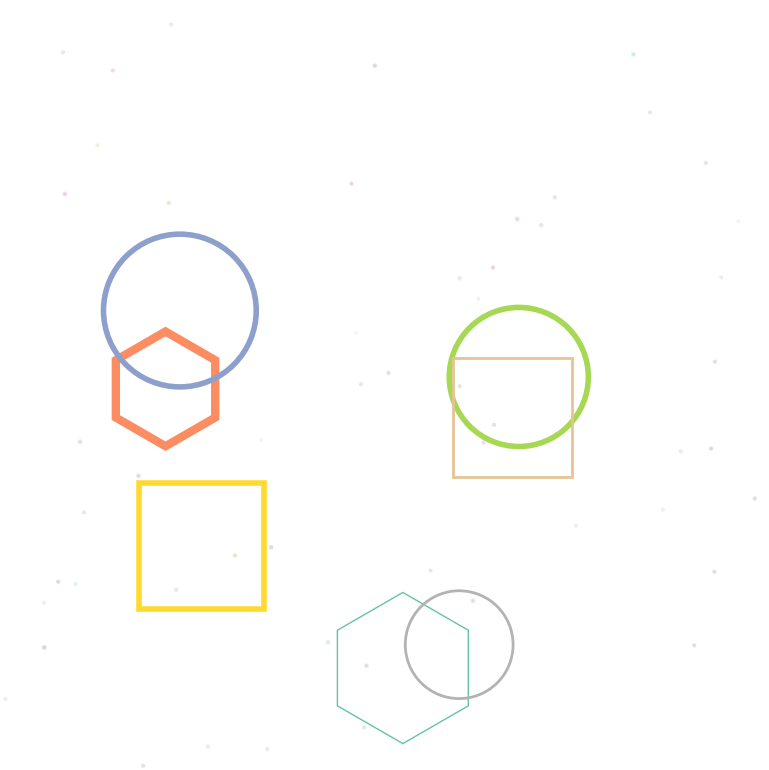[{"shape": "hexagon", "thickness": 0.5, "radius": 0.49, "center": [0.523, 0.132]}, {"shape": "hexagon", "thickness": 3, "radius": 0.37, "center": [0.215, 0.495]}, {"shape": "circle", "thickness": 2, "radius": 0.5, "center": [0.234, 0.597]}, {"shape": "circle", "thickness": 2, "radius": 0.45, "center": [0.674, 0.51]}, {"shape": "square", "thickness": 2, "radius": 0.41, "center": [0.262, 0.291]}, {"shape": "square", "thickness": 1, "radius": 0.39, "center": [0.665, 0.458]}, {"shape": "circle", "thickness": 1, "radius": 0.35, "center": [0.596, 0.163]}]